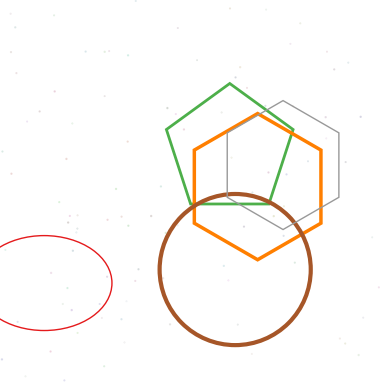[{"shape": "oval", "thickness": 1, "radius": 0.88, "center": [0.115, 0.265]}, {"shape": "pentagon", "thickness": 2, "radius": 0.86, "center": [0.597, 0.61]}, {"shape": "hexagon", "thickness": 2.5, "radius": 0.95, "center": [0.669, 0.515]}, {"shape": "circle", "thickness": 3, "radius": 0.98, "center": [0.611, 0.3]}, {"shape": "hexagon", "thickness": 1, "radius": 0.84, "center": [0.735, 0.571]}]